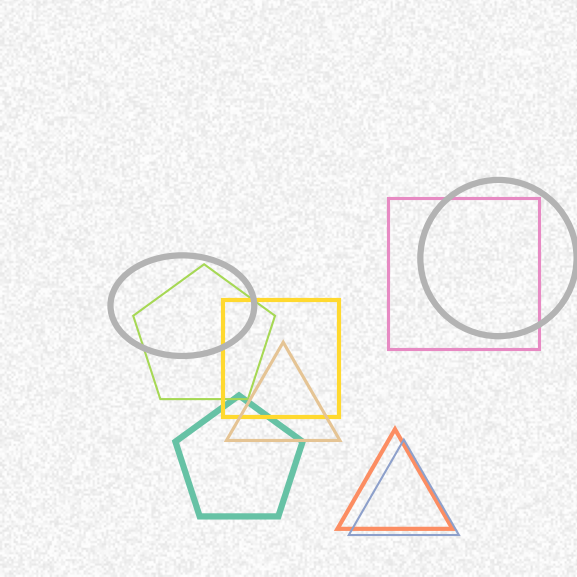[{"shape": "pentagon", "thickness": 3, "radius": 0.58, "center": [0.414, 0.199]}, {"shape": "triangle", "thickness": 2, "radius": 0.58, "center": [0.684, 0.141]}, {"shape": "triangle", "thickness": 1, "radius": 0.55, "center": [0.699, 0.128]}, {"shape": "square", "thickness": 1.5, "radius": 0.66, "center": [0.803, 0.525]}, {"shape": "pentagon", "thickness": 1, "radius": 0.65, "center": [0.353, 0.412]}, {"shape": "square", "thickness": 2, "radius": 0.5, "center": [0.487, 0.379]}, {"shape": "triangle", "thickness": 1.5, "radius": 0.57, "center": [0.49, 0.293]}, {"shape": "oval", "thickness": 3, "radius": 0.62, "center": [0.316, 0.47]}, {"shape": "circle", "thickness": 3, "radius": 0.68, "center": [0.863, 0.552]}]